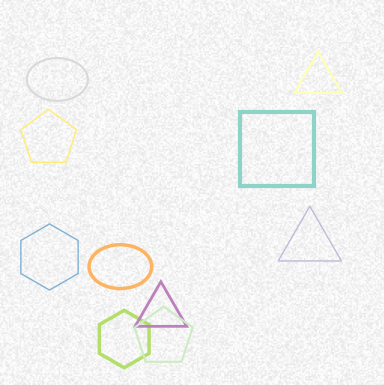[{"shape": "square", "thickness": 3, "radius": 0.48, "center": [0.718, 0.612]}, {"shape": "triangle", "thickness": 1.5, "radius": 0.36, "center": [0.826, 0.794]}, {"shape": "triangle", "thickness": 1, "radius": 0.47, "center": [0.805, 0.37]}, {"shape": "hexagon", "thickness": 1, "radius": 0.43, "center": [0.129, 0.332]}, {"shape": "oval", "thickness": 2.5, "radius": 0.41, "center": [0.313, 0.307]}, {"shape": "hexagon", "thickness": 2.5, "radius": 0.37, "center": [0.323, 0.119]}, {"shape": "oval", "thickness": 1.5, "radius": 0.4, "center": [0.149, 0.794]}, {"shape": "triangle", "thickness": 2, "radius": 0.39, "center": [0.418, 0.191]}, {"shape": "pentagon", "thickness": 1.5, "radius": 0.4, "center": [0.425, 0.125]}, {"shape": "pentagon", "thickness": 1, "radius": 0.38, "center": [0.127, 0.64]}]